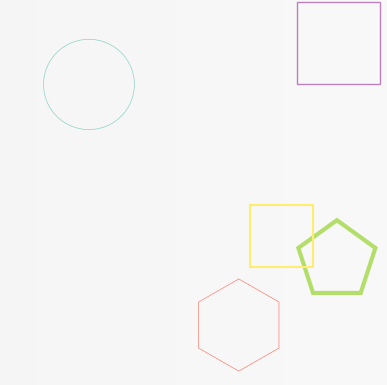[{"shape": "circle", "thickness": 0.5, "radius": 0.59, "center": [0.23, 0.781]}, {"shape": "hexagon", "thickness": 0.5, "radius": 0.6, "center": [0.616, 0.156]}, {"shape": "pentagon", "thickness": 3, "radius": 0.52, "center": [0.869, 0.324]}, {"shape": "square", "thickness": 1, "radius": 0.54, "center": [0.873, 0.888]}, {"shape": "square", "thickness": 1.5, "radius": 0.4, "center": [0.727, 0.388]}]